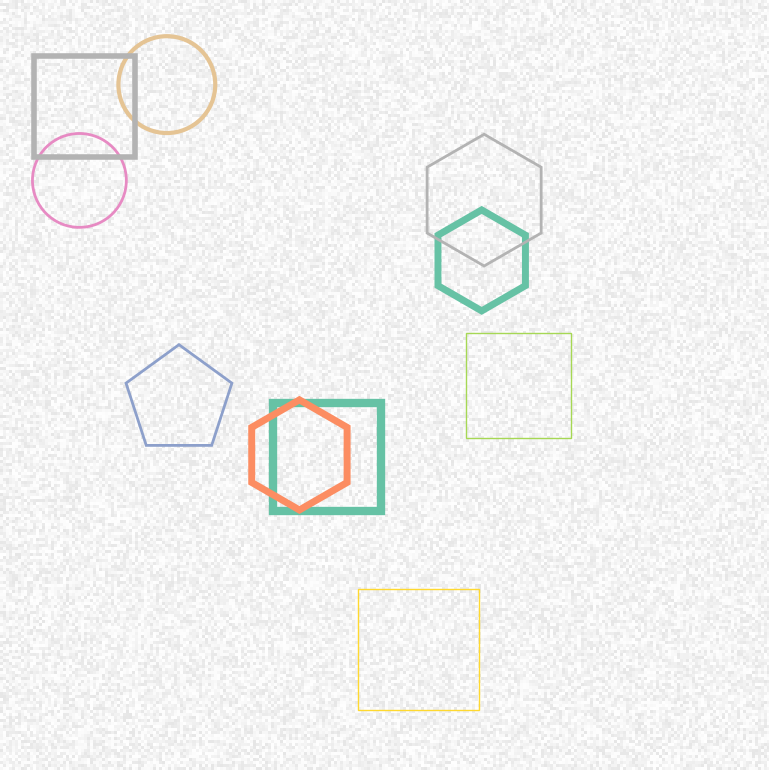[{"shape": "square", "thickness": 3, "radius": 0.35, "center": [0.425, 0.407]}, {"shape": "hexagon", "thickness": 2.5, "radius": 0.33, "center": [0.626, 0.662]}, {"shape": "hexagon", "thickness": 2.5, "radius": 0.36, "center": [0.389, 0.409]}, {"shape": "pentagon", "thickness": 1, "radius": 0.36, "center": [0.232, 0.48]}, {"shape": "circle", "thickness": 1, "radius": 0.3, "center": [0.103, 0.766]}, {"shape": "square", "thickness": 0.5, "radius": 0.34, "center": [0.673, 0.499]}, {"shape": "square", "thickness": 0.5, "radius": 0.39, "center": [0.543, 0.157]}, {"shape": "circle", "thickness": 1.5, "radius": 0.31, "center": [0.217, 0.89]}, {"shape": "square", "thickness": 2, "radius": 0.33, "center": [0.11, 0.862]}, {"shape": "hexagon", "thickness": 1, "radius": 0.43, "center": [0.629, 0.74]}]